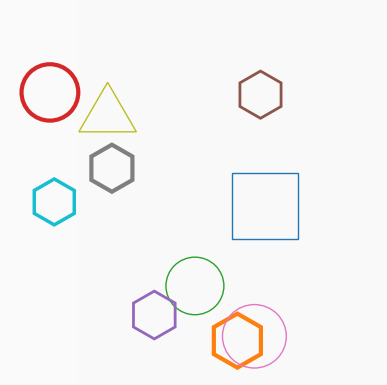[{"shape": "square", "thickness": 1, "radius": 0.43, "center": [0.683, 0.465]}, {"shape": "hexagon", "thickness": 3, "radius": 0.35, "center": [0.613, 0.115]}, {"shape": "circle", "thickness": 1, "radius": 0.37, "center": [0.503, 0.257]}, {"shape": "circle", "thickness": 3, "radius": 0.37, "center": [0.129, 0.76]}, {"shape": "hexagon", "thickness": 2, "radius": 0.31, "center": [0.398, 0.182]}, {"shape": "hexagon", "thickness": 2, "radius": 0.31, "center": [0.672, 0.754]}, {"shape": "circle", "thickness": 1, "radius": 0.41, "center": [0.657, 0.126]}, {"shape": "hexagon", "thickness": 3, "radius": 0.31, "center": [0.289, 0.563]}, {"shape": "triangle", "thickness": 1, "radius": 0.43, "center": [0.278, 0.7]}, {"shape": "hexagon", "thickness": 2.5, "radius": 0.3, "center": [0.14, 0.476]}]